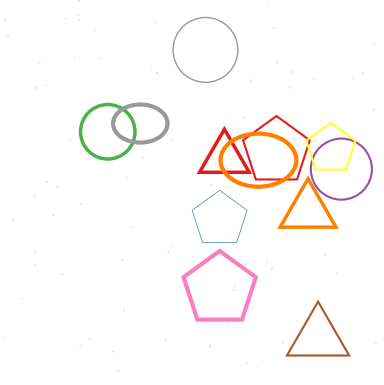[{"shape": "pentagon", "thickness": 1.5, "radius": 0.46, "center": [0.718, 0.608]}, {"shape": "triangle", "thickness": 2.5, "radius": 0.37, "center": [0.583, 0.59]}, {"shape": "pentagon", "thickness": 0.5, "radius": 0.38, "center": [0.57, 0.431]}, {"shape": "circle", "thickness": 2.5, "radius": 0.35, "center": [0.28, 0.658]}, {"shape": "circle", "thickness": 1.5, "radius": 0.4, "center": [0.887, 0.561]}, {"shape": "oval", "thickness": 3, "radius": 0.49, "center": [0.671, 0.584]}, {"shape": "triangle", "thickness": 2.5, "radius": 0.42, "center": [0.8, 0.452]}, {"shape": "pentagon", "thickness": 1.5, "radius": 0.34, "center": [0.859, 0.614]}, {"shape": "triangle", "thickness": 1.5, "radius": 0.47, "center": [0.826, 0.123]}, {"shape": "pentagon", "thickness": 3, "radius": 0.49, "center": [0.571, 0.25]}, {"shape": "circle", "thickness": 1, "radius": 0.42, "center": [0.534, 0.87]}, {"shape": "oval", "thickness": 3, "radius": 0.35, "center": [0.364, 0.679]}]